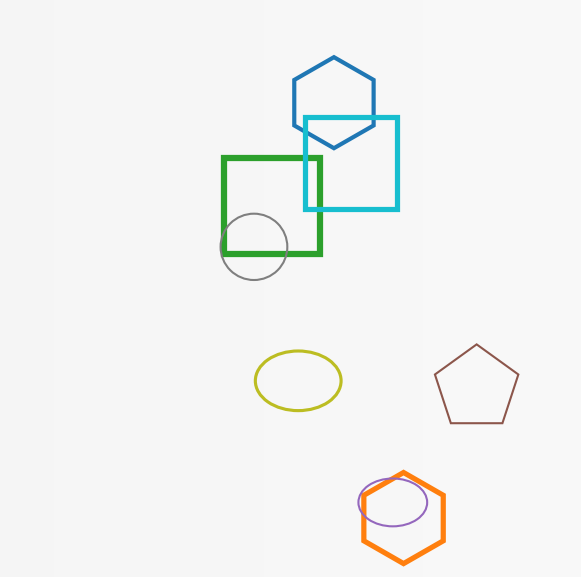[{"shape": "hexagon", "thickness": 2, "radius": 0.39, "center": [0.575, 0.821]}, {"shape": "hexagon", "thickness": 2.5, "radius": 0.39, "center": [0.694, 0.102]}, {"shape": "square", "thickness": 3, "radius": 0.41, "center": [0.468, 0.643]}, {"shape": "oval", "thickness": 1, "radius": 0.3, "center": [0.676, 0.129]}, {"shape": "pentagon", "thickness": 1, "radius": 0.38, "center": [0.82, 0.327]}, {"shape": "circle", "thickness": 1, "radius": 0.29, "center": [0.437, 0.572]}, {"shape": "oval", "thickness": 1.5, "radius": 0.37, "center": [0.513, 0.34]}, {"shape": "square", "thickness": 2.5, "radius": 0.4, "center": [0.604, 0.716]}]